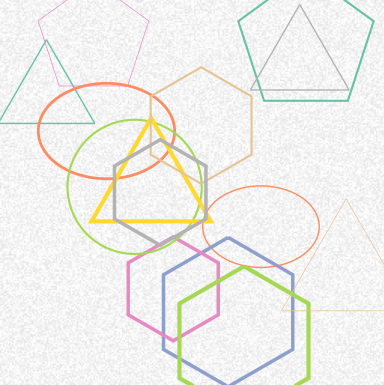[{"shape": "triangle", "thickness": 1, "radius": 0.72, "center": [0.121, 0.752]}, {"shape": "pentagon", "thickness": 1.5, "radius": 0.92, "center": [0.795, 0.888]}, {"shape": "oval", "thickness": 1, "radius": 0.76, "center": [0.678, 0.411]}, {"shape": "oval", "thickness": 2, "radius": 0.89, "center": [0.276, 0.66]}, {"shape": "hexagon", "thickness": 2.5, "radius": 0.97, "center": [0.593, 0.189]}, {"shape": "hexagon", "thickness": 2.5, "radius": 0.67, "center": [0.45, 0.25]}, {"shape": "pentagon", "thickness": 0.5, "radius": 0.76, "center": [0.243, 0.899]}, {"shape": "circle", "thickness": 1.5, "radius": 0.87, "center": [0.35, 0.515]}, {"shape": "hexagon", "thickness": 3, "radius": 0.97, "center": [0.634, 0.115]}, {"shape": "triangle", "thickness": 3, "radius": 0.89, "center": [0.392, 0.514]}, {"shape": "hexagon", "thickness": 1.5, "radius": 0.76, "center": [0.522, 0.674]}, {"shape": "triangle", "thickness": 0.5, "radius": 0.97, "center": [0.899, 0.29]}, {"shape": "triangle", "thickness": 1, "radius": 0.74, "center": [0.779, 0.84]}, {"shape": "hexagon", "thickness": 2.5, "radius": 0.69, "center": [0.416, 0.5]}]